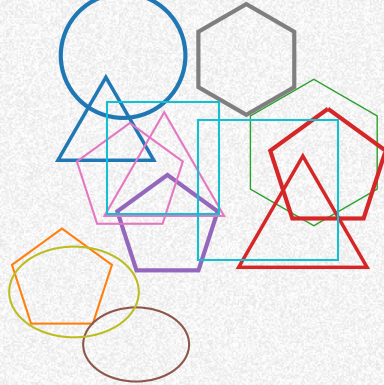[{"shape": "triangle", "thickness": 2.5, "radius": 0.72, "center": [0.275, 0.656]}, {"shape": "circle", "thickness": 3, "radius": 0.81, "center": [0.32, 0.856]}, {"shape": "pentagon", "thickness": 1.5, "radius": 0.68, "center": [0.161, 0.27]}, {"shape": "hexagon", "thickness": 1, "radius": 0.95, "center": [0.815, 0.604]}, {"shape": "pentagon", "thickness": 3, "radius": 0.79, "center": [0.852, 0.56]}, {"shape": "triangle", "thickness": 2.5, "radius": 0.96, "center": [0.787, 0.402]}, {"shape": "pentagon", "thickness": 3, "radius": 0.69, "center": [0.435, 0.409]}, {"shape": "oval", "thickness": 1.5, "radius": 0.69, "center": [0.354, 0.105]}, {"shape": "triangle", "thickness": 1.5, "radius": 0.9, "center": [0.427, 0.529]}, {"shape": "pentagon", "thickness": 1.5, "radius": 0.72, "center": [0.337, 0.536]}, {"shape": "hexagon", "thickness": 3, "radius": 0.72, "center": [0.64, 0.846]}, {"shape": "oval", "thickness": 1.5, "radius": 0.84, "center": [0.192, 0.242]}, {"shape": "square", "thickness": 1.5, "radius": 0.91, "center": [0.696, 0.506]}, {"shape": "square", "thickness": 1.5, "radius": 0.73, "center": [0.424, 0.59]}]